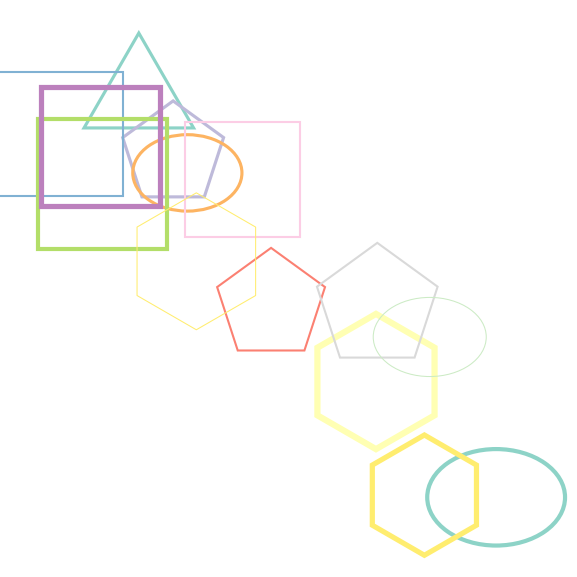[{"shape": "oval", "thickness": 2, "radius": 0.6, "center": [0.859, 0.138]}, {"shape": "triangle", "thickness": 1.5, "radius": 0.55, "center": [0.24, 0.832]}, {"shape": "hexagon", "thickness": 3, "radius": 0.59, "center": [0.651, 0.338]}, {"shape": "pentagon", "thickness": 1.5, "radius": 0.46, "center": [0.3, 0.733]}, {"shape": "pentagon", "thickness": 1, "radius": 0.49, "center": [0.469, 0.472]}, {"shape": "square", "thickness": 1, "radius": 0.54, "center": [0.106, 0.767]}, {"shape": "oval", "thickness": 1.5, "radius": 0.47, "center": [0.324, 0.7]}, {"shape": "square", "thickness": 2, "radius": 0.56, "center": [0.177, 0.68]}, {"shape": "square", "thickness": 1, "radius": 0.5, "center": [0.42, 0.688]}, {"shape": "pentagon", "thickness": 1, "radius": 0.55, "center": [0.653, 0.469]}, {"shape": "square", "thickness": 2.5, "radius": 0.52, "center": [0.174, 0.745]}, {"shape": "oval", "thickness": 0.5, "radius": 0.49, "center": [0.744, 0.416]}, {"shape": "hexagon", "thickness": 0.5, "radius": 0.59, "center": [0.34, 0.547]}, {"shape": "hexagon", "thickness": 2.5, "radius": 0.52, "center": [0.735, 0.142]}]